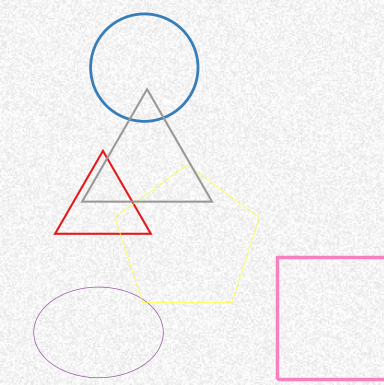[{"shape": "triangle", "thickness": 1.5, "radius": 0.72, "center": [0.267, 0.465]}, {"shape": "circle", "thickness": 2, "radius": 0.7, "center": [0.375, 0.824]}, {"shape": "oval", "thickness": 0.5, "radius": 0.84, "center": [0.256, 0.137]}, {"shape": "pentagon", "thickness": 0.5, "radius": 0.99, "center": [0.486, 0.374]}, {"shape": "square", "thickness": 2.5, "radius": 0.79, "center": [0.877, 0.174]}, {"shape": "triangle", "thickness": 1.5, "radius": 0.97, "center": [0.382, 0.574]}]